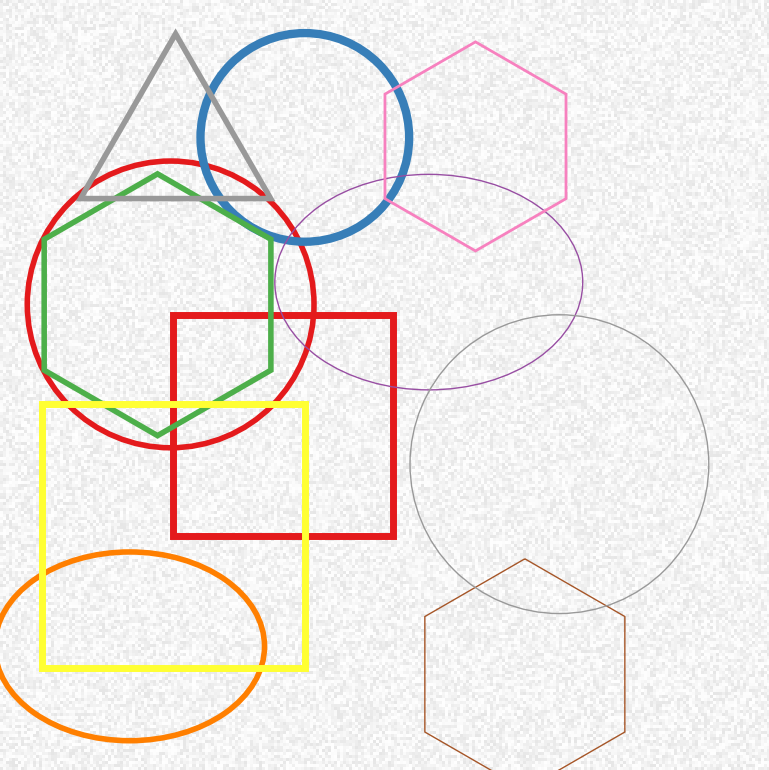[{"shape": "square", "thickness": 2.5, "radius": 0.72, "center": [0.368, 0.448]}, {"shape": "circle", "thickness": 2, "radius": 0.93, "center": [0.222, 0.605]}, {"shape": "circle", "thickness": 3, "radius": 0.68, "center": [0.396, 0.822]}, {"shape": "hexagon", "thickness": 2, "radius": 0.85, "center": [0.205, 0.604]}, {"shape": "oval", "thickness": 0.5, "radius": 1.0, "center": [0.557, 0.634]}, {"shape": "oval", "thickness": 2, "radius": 0.88, "center": [0.168, 0.161]}, {"shape": "square", "thickness": 2.5, "radius": 0.86, "center": [0.225, 0.304]}, {"shape": "hexagon", "thickness": 0.5, "radius": 0.75, "center": [0.682, 0.124]}, {"shape": "hexagon", "thickness": 1, "radius": 0.68, "center": [0.618, 0.81]}, {"shape": "circle", "thickness": 0.5, "radius": 0.97, "center": [0.727, 0.397]}, {"shape": "triangle", "thickness": 2, "radius": 0.71, "center": [0.228, 0.813]}]